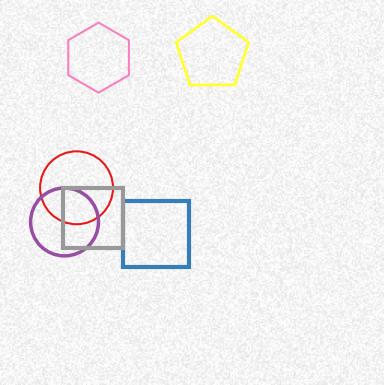[{"shape": "circle", "thickness": 1.5, "radius": 0.47, "center": [0.199, 0.512]}, {"shape": "square", "thickness": 3, "radius": 0.43, "center": [0.404, 0.391]}, {"shape": "circle", "thickness": 2.5, "radius": 0.44, "center": [0.168, 0.424]}, {"shape": "pentagon", "thickness": 2, "radius": 0.49, "center": [0.552, 0.859]}, {"shape": "hexagon", "thickness": 1.5, "radius": 0.45, "center": [0.256, 0.85]}, {"shape": "square", "thickness": 3, "radius": 0.39, "center": [0.243, 0.434]}]